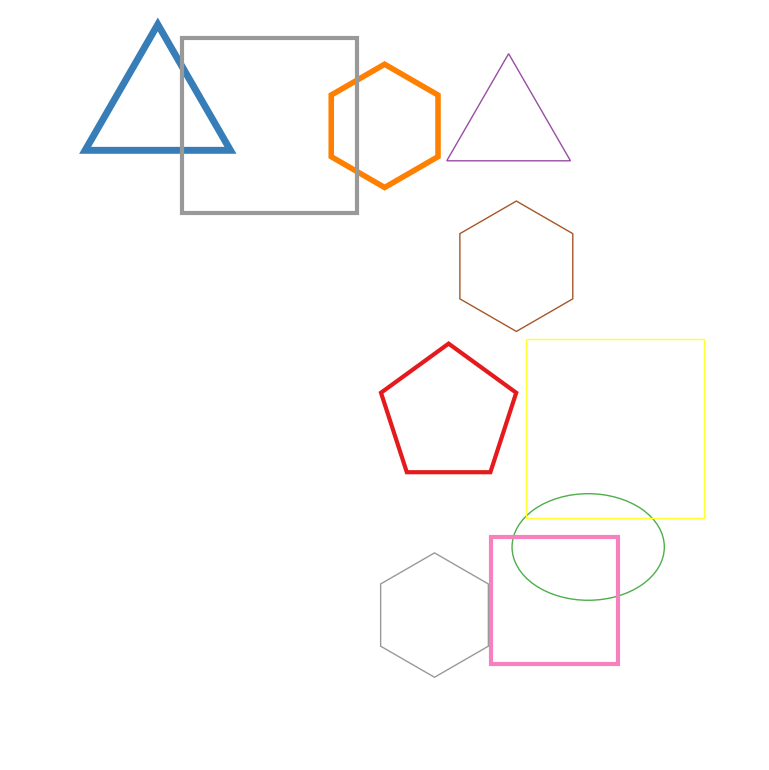[{"shape": "pentagon", "thickness": 1.5, "radius": 0.46, "center": [0.583, 0.461]}, {"shape": "triangle", "thickness": 2.5, "radius": 0.54, "center": [0.205, 0.859]}, {"shape": "oval", "thickness": 0.5, "radius": 0.49, "center": [0.764, 0.29]}, {"shape": "triangle", "thickness": 0.5, "radius": 0.46, "center": [0.661, 0.838]}, {"shape": "hexagon", "thickness": 2, "radius": 0.4, "center": [0.5, 0.837]}, {"shape": "square", "thickness": 0.5, "radius": 0.58, "center": [0.798, 0.444]}, {"shape": "hexagon", "thickness": 0.5, "radius": 0.42, "center": [0.671, 0.654]}, {"shape": "square", "thickness": 1.5, "radius": 0.41, "center": [0.72, 0.22]}, {"shape": "hexagon", "thickness": 0.5, "radius": 0.4, "center": [0.564, 0.201]}, {"shape": "square", "thickness": 1.5, "radius": 0.57, "center": [0.35, 0.837]}]